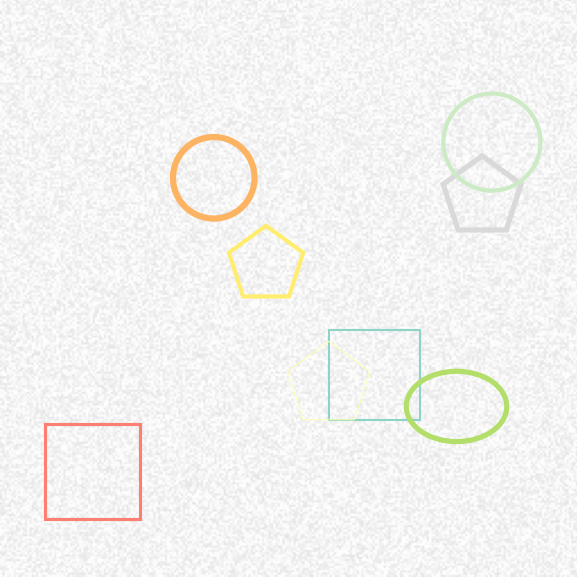[{"shape": "square", "thickness": 1, "radius": 0.39, "center": [0.649, 0.35]}, {"shape": "pentagon", "thickness": 0.5, "radius": 0.38, "center": [0.569, 0.333]}, {"shape": "square", "thickness": 1.5, "radius": 0.41, "center": [0.16, 0.182]}, {"shape": "circle", "thickness": 3, "radius": 0.35, "center": [0.37, 0.691]}, {"shape": "oval", "thickness": 2.5, "radius": 0.43, "center": [0.791, 0.295]}, {"shape": "pentagon", "thickness": 2.5, "radius": 0.35, "center": [0.835, 0.658]}, {"shape": "circle", "thickness": 2, "radius": 0.42, "center": [0.852, 0.753]}, {"shape": "pentagon", "thickness": 2, "radius": 0.34, "center": [0.461, 0.541]}]